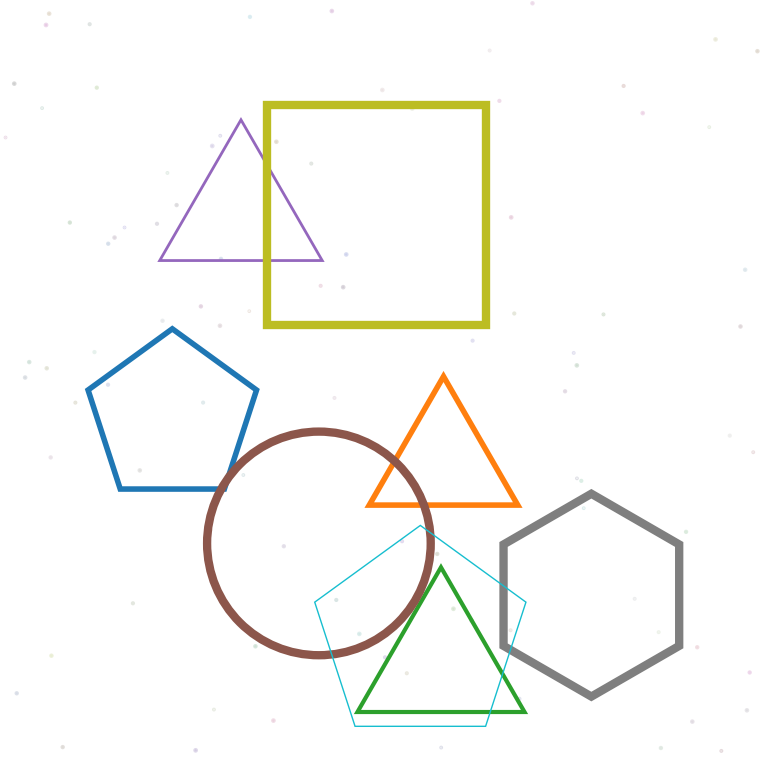[{"shape": "pentagon", "thickness": 2, "radius": 0.58, "center": [0.224, 0.458]}, {"shape": "triangle", "thickness": 2, "radius": 0.56, "center": [0.576, 0.4]}, {"shape": "triangle", "thickness": 1.5, "radius": 0.63, "center": [0.573, 0.138]}, {"shape": "triangle", "thickness": 1, "radius": 0.61, "center": [0.313, 0.723]}, {"shape": "circle", "thickness": 3, "radius": 0.73, "center": [0.414, 0.294]}, {"shape": "hexagon", "thickness": 3, "radius": 0.66, "center": [0.768, 0.227]}, {"shape": "square", "thickness": 3, "radius": 0.71, "center": [0.489, 0.721]}, {"shape": "pentagon", "thickness": 0.5, "radius": 0.72, "center": [0.546, 0.173]}]